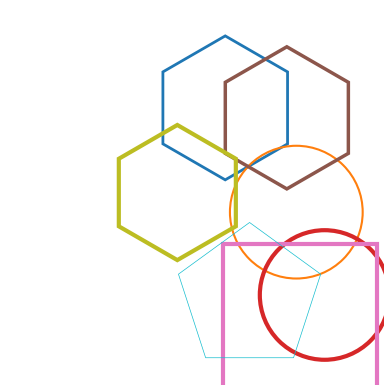[{"shape": "hexagon", "thickness": 2, "radius": 0.93, "center": [0.585, 0.72]}, {"shape": "circle", "thickness": 1.5, "radius": 0.86, "center": [0.77, 0.449]}, {"shape": "circle", "thickness": 3, "radius": 0.84, "center": [0.843, 0.234]}, {"shape": "hexagon", "thickness": 2.5, "radius": 0.92, "center": [0.745, 0.694]}, {"shape": "square", "thickness": 3, "radius": 1.0, "center": [0.779, 0.167]}, {"shape": "hexagon", "thickness": 3, "radius": 0.88, "center": [0.461, 0.5]}, {"shape": "pentagon", "thickness": 0.5, "radius": 0.97, "center": [0.648, 0.228]}]